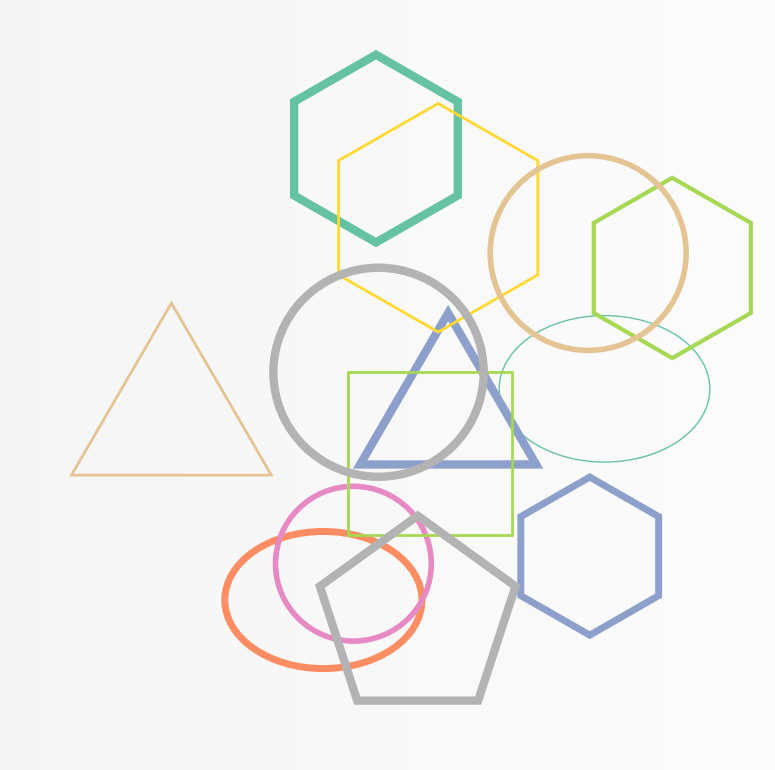[{"shape": "oval", "thickness": 0.5, "radius": 0.68, "center": [0.78, 0.495]}, {"shape": "hexagon", "thickness": 3, "radius": 0.61, "center": [0.485, 0.807]}, {"shape": "oval", "thickness": 2.5, "radius": 0.64, "center": [0.417, 0.221]}, {"shape": "triangle", "thickness": 3, "radius": 0.66, "center": [0.578, 0.462]}, {"shape": "hexagon", "thickness": 2.5, "radius": 0.51, "center": [0.761, 0.278]}, {"shape": "circle", "thickness": 2, "radius": 0.5, "center": [0.456, 0.268]}, {"shape": "square", "thickness": 1, "radius": 0.53, "center": [0.555, 0.411]}, {"shape": "hexagon", "thickness": 1.5, "radius": 0.59, "center": [0.867, 0.652]}, {"shape": "hexagon", "thickness": 1, "radius": 0.74, "center": [0.565, 0.717]}, {"shape": "triangle", "thickness": 1, "radius": 0.74, "center": [0.221, 0.457]}, {"shape": "circle", "thickness": 2, "radius": 0.63, "center": [0.759, 0.671]}, {"shape": "pentagon", "thickness": 3, "radius": 0.66, "center": [0.539, 0.198]}, {"shape": "circle", "thickness": 3, "radius": 0.68, "center": [0.488, 0.517]}]